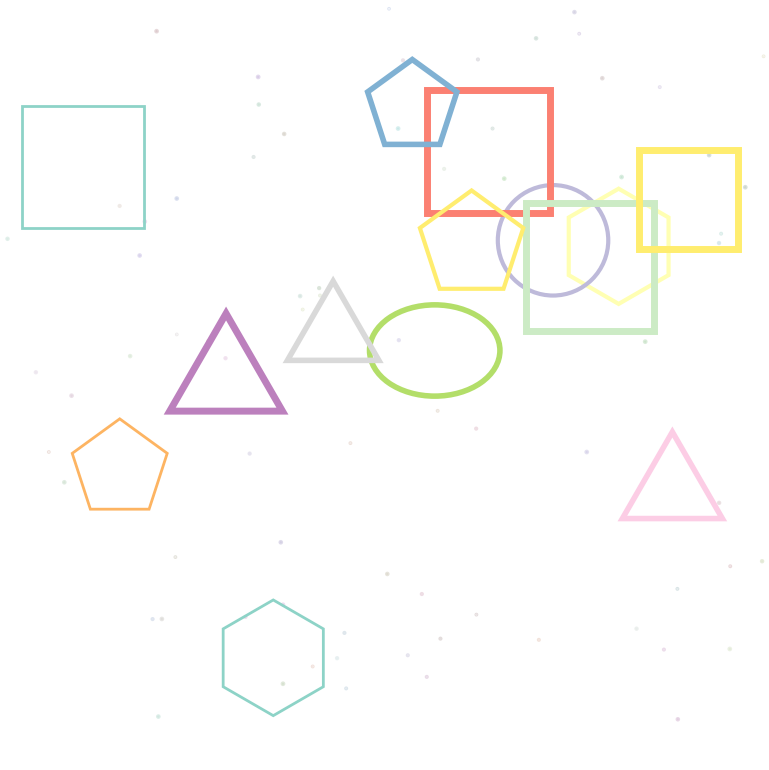[{"shape": "square", "thickness": 1, "radius": 0.4, "center": [0.108, 0.783]}, {"shape": "hexagon", "thickness": 1, "radius": 0.38, "center": [0.355, 0.146]}, {"shape": "hexagon", "thickness": 1.5, "radius": 0.37, "center": [0.803, 0.68]}, {"shape": "circle", "thickness": 1.5, "radius": 0.36, "center": [0.718, 0.688]}, {"shape": "square", "thickness": 2.5, "radius": 0.4, "center": [0.635, 0.803]}, {"shape": "pentagon", "thickness": 2, "radius": 0.3, "center": [0.535, 0.862]}, {"shape": "pentagon", "thickness": 1, "radius": 0.32, "center": [0.155, 0.391]}, {"shape": "oval", "thickness": 2, "radius": 0.42, "center": [0.565, 0.545]}, {"shape": "triangle", "thickness": 2, "radius": 0.37, "center": [0.873, 0.364]}, {"shape": "triangle", "thickness": 2, "radius": 0.34, "center": [0.433, 0.566]}, {"shape": "triangle", "thickness": 2.5, "radius": 0.42, "center": [0.294, 0.508]}, {"shape": "square", "thickness": 2.5, "radius": 0.41, "center": [0.766, 0.653]}, {"shape": "pentagon", "thickness": 1.5, "radius": 0.35, "center": [0.612, 0.682]}, {"shape": "square", "thickness": 2.5, "radius": 0.32, "center": [0.894, 0.741]}]